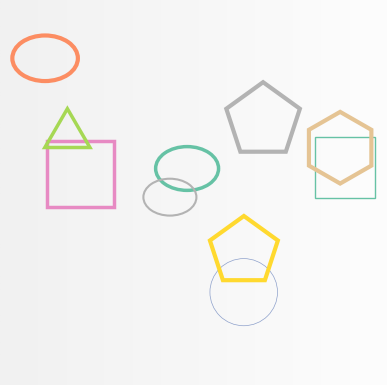[{"shape": "square", "thickness": 1, "radius": 0.39, "center": [0.89, 0.565]}, {"shape": "oval", "thickness": 2.5, "radius": 0.41, "center": [0.483, 0.562]}, {"shape": "oval", "thickness": 3, "radius": 0.42, "center": [0.116, 0.849]}, {"shape": "circle", "thickness": 0.5, "radius": 0.44, "center": [0.629, 0.241]}, {"shape": "square", "thickness": 2.5, "radius": 0.43, "center": [0.208, 0.548]}, {"shape": "triangle", "thickness": 2.5, "radius": 0.34, "center": [0.174, 0.65]}, {"shape": "pentagon", "thickness": 3, "radius": 0.46, "center": [0.629, 0.347]}, {"shape": "hexagon", "thickness": 3, "radius": 0.47, "center": [0.878, 0.616]}, {"shape": "pentagon", "thickness": 3, "radius": 0.5, "center": [0.679, 0.687]}, {"shape": "oval", "thickness": 1.5, "radius": 0.34, "center": [0.438, 0.488]}]